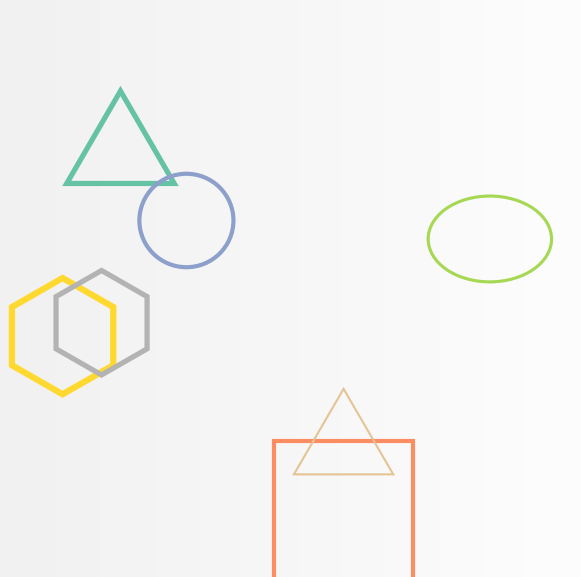[{"shape": "triangle", "thickness": 2.5, "radius": 0.53, "center": [0.207, 0.735]}, {"shape": "square", "thickness": 2, "radius": 0.6, "center": [0.591, 0.116]}, {"shape": "circle", "thickness": 2, "radius": 0.4, "center": [0.321, 0.617]}, {"shape": "oval", "thickness": 1.5, "radius": 0.53, "center": [0.843, 0.585]}, {"shape": "hexagon", "thickness": 3, "radius": 0.5, "center": [0.108, 0.417]}, {"shape": "triangle", "thickness": 1, "radius": 0.49, "center": [0.591, 0.227]}, {"shape": "hexagon", "thickness": 2.5, "radius": 0.45, "center": [0.175, 0.44]}]